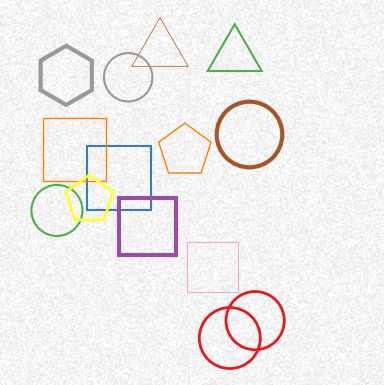[{"shape": "circle", "thickness": 2, "radius": 0.38, "center": [0.663, 0.167]}, {"shape": "circle", "thickness": 2, "radius": 0.4, "center": [0.597, 0.122]}, {"shape": "square", "thickness": 1.5, "radius": 0.42, "center": [0.31, 0.537]}, {"shape": "circle", "thickness": 1.5, "radius": 0.33, "center": [0.148, 0.453]}, {"shape": "triangle", "thickness": 1.5, "radius": 0.41, "center": [0.61, 0.856]}, {"shape": "square", "thickness": 3, "radius": 0.37, "center": [0.383, 0.412]}, {"shape": "pentagon", "thickness": 1, "radius": 0.36, "center": [0.48, 0.609]}, {"shape": "square", "thickness": 1, "radius": 0.41, "center": [0.194, 0.611]}, {"shape": "pentagon", "thickness": 2, "radius": 0.32, "center": [0.232, 0.481]}, {"shape": "triangle", "thickness": 0.5, "radius": 0.42, "center": [0.416, 0.869]}, {"shape": "circle", "thickness": 3, "radius": 0.43, "center": [0.648, 0.651]}, {"shape": "square", "thickness": 0.5, "radius": 0.33, "center": [0.552, 0.306]}, {"shape": "circle", "thickness": 1.5, "radius": 0.31, "center": [0.333, 0.799]}, {"shape": "hexagon", "thickness": 3, "radius": 0.38, "center": [0.172, 0.804]}]